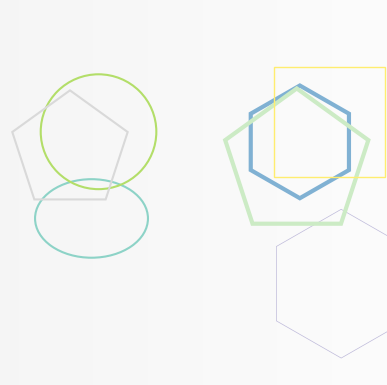[{"shape": "oval", "thickness": 1.5, "radius": 0.73, "center": [0.236, 0.433]}, {"shape": "hexagon", "thickness": 0.5, "radius": 0.97, "center": [0.88, 0.263]}, {"shape": "hexagon", "thickness": 3, "radius": 0.73, "center": [0.774, 0.632]}, {"shape": "circle", "thickness": 1.5, "radius": 0.75, "center": [0.254, 0.658]}, {"shape": "pentagon", "thickness": 1.5, "radius": 0.78, "center": [0.181, 0.609]}, {"shape": "pentagon", "thickness": 3, "radius": 0.97, "center": [0.766, 0.576]}, {"shape": "square", "thickness": 1, "radius": 0.71, "center": [0.851, 0.683]}]